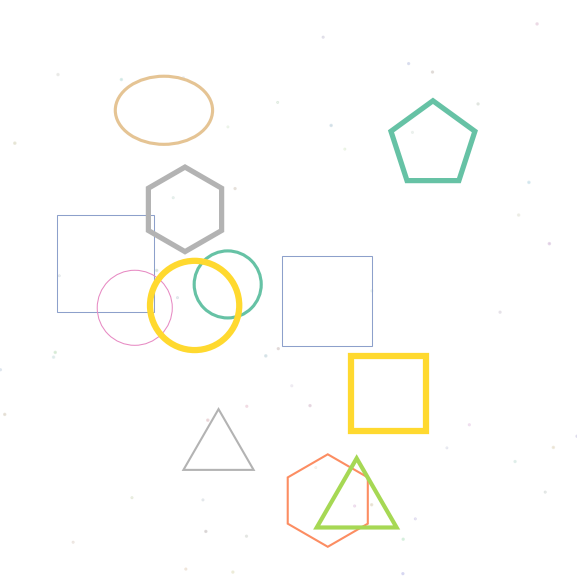[{"shape": "circle", "thickness": 1.5, "radius": 0.29, "center": [0.394, 0.507]}, {"shape": "pentagon", "thickness": 2.5, "radius": 0.38, "center": [0.75, 0.748]}, {"shape": "hexagon", "thickness": 1, "radius": 0.4, "center": [0.568, 0.132]}, {"shape": "square", "thickness": 0.5, "radius": 0.42, "center": [0.183, 0.543]}, {"shape": "square", "thickness": 0.5, "radius": 0.39, "center": [0.567, 0.479]}, {"shape": "circle", "thickness": 0.5, "radius": 0.32, "center": [0.233, 0.466]}, {"shape": "triangle", "thickness": 2, "radius": 0.4, "center": [0.618, 0.126]}, {"shape": "square", "thickness": 3, "radius": 0.33, "center": [0.673, 0.317]}, {"shape": "circle", "thickness": 3, "radius": 0.39, "center": [0.337, 0.47]}, {"shape": "oval", "thickness": 1.5, "radius": 0.42, "center": [0.284, 0.808]}, {"shape": "triangle", "thickness": 1, "radius": 0.35, "center": [0.378, 0.221]}, {"shape": "hexagon", "thickness": 2.5, "radius": 0.37, "center": [0.32, 0.637]}]